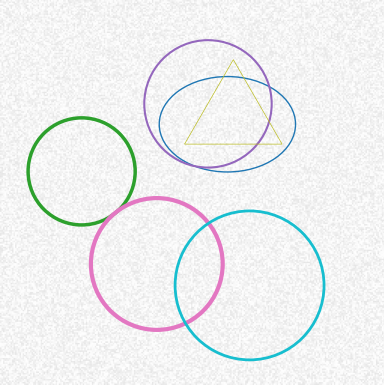[{"shape": "oval", "thickness": 1, "radius": 0.89, "center": [0.591, 0.677]}, {"shape": "circle", "thickness": 2.5, "radius": 0.7, "center": [0.212, 0.555]}, {"shape": "circle", "thickness": 1.5, "radius": 0.83, "center": [0.54, 0.73]}, {"shape": "circle", "thickness": 3, "radius": 0.86, "center": [0.407, 0.314]}, {"shape": "triangle", "thickness": 0.5, "radius": 0.73, "center": [0.606, 0.699]}, {"shape": "circle", "thickness": 2, "radius": 0.97, "center": [0.648, 0.259]}]